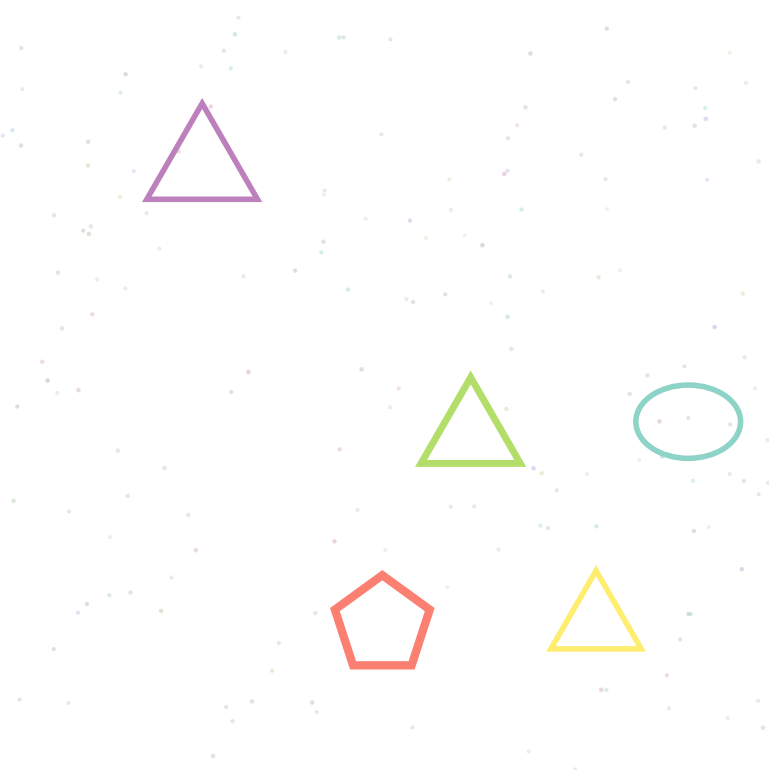[{"shape": "oval", "thickness": 2, "radius": 0.34, "center": [0.894, 0.452]}, {"shape": "pentagon", "thickness": 3, "radius": 0.32, "center": [0.497, 0.188]}, {"shape": "triangle", "thickness": 2.5, "radius": 0.37, "center": [0.611, 0.435]}, {"shape": "triangle", "thickness": 2, "radius": 0.41, "center": [0.263, 0.783]}, {"shape": "triangle", "thickness": 2, "radius": 0.34, "center": [0.774, 0.191]}]